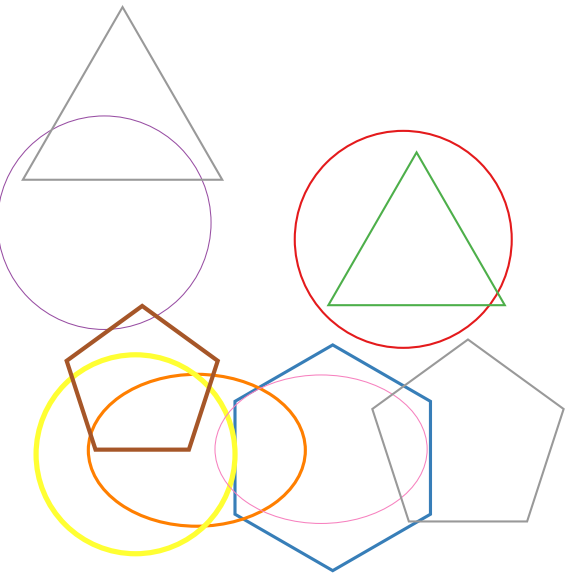[{"shape": "circle", "thickness": 1, "radius": 0.94, "center": [0.698, 0.585]}, {"shape": "hexagon", "thickness": 1.5, "radius": 0.98, "center": [0.576, 0.206]}, {"shape": "triangle", "thickness": 1, "radius": 0.88, "center": [0.721, 0.559]}, {"shape": "circle", "thickness": 0.5, "radius": 0.92, "center": [0.181, 0.613]}, {"shape": "oval", "thickness": 1.5, "radius": 0.94, "center": [0.341, 0.219]}, {"shape": "circle", "thickness": 2.5, "radius": 0.86, "center": [0.235, 0.213]}, {"shape": "pentagon", "thickness": 2, "radius": 0.69, "center": [0.246, 0.332]}, {"shape": "oval", "thickness": 0.5, "radius": 0.92, "center": [0.556, 0.221]}, {"shape": "pentagon", "thickness": 1, "radius": 0.87, "center": [0.81, 0.237]}, {"shape": "triangle", "thickness": 1, "radius": 1.0, "center": [0.212, 0.788]}]